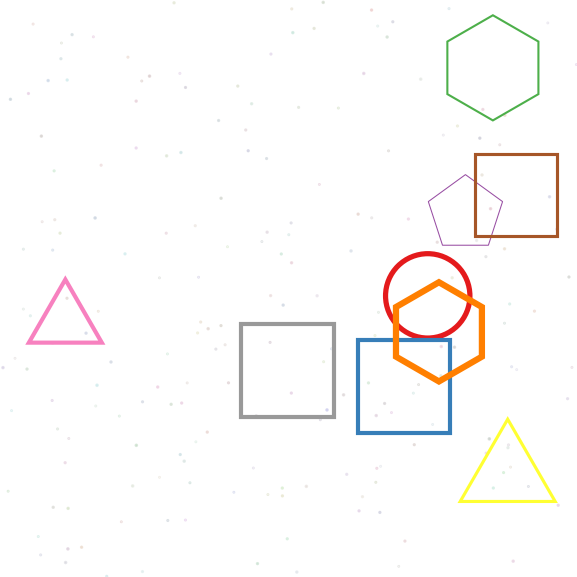[{"shape": "circle", "thickness": 2.5, "radius": 0.37, "center": [0.741, 0.487]}, {"shape": "square", "thickness": 2, "radius": 0.4, "center": [0.7, 0.33]}, {"shape": "hexagon", "thickness": 1, "radius": 0.46, "center": [0.853, 0.882]}, {"shape": "pentagon", "thickness": 0.5, "radius": 0.34, "center": [0.806, 0.629]}, {"shape": "hexagon", "thickness": 3, "radius": 0.43, "center": [0.76, 0.425]}, {"shape": "triangle", "thickness": 1.5, "radius": 0.47, "center": [0.879, 0.178]}, {"shape": "square", "thickness": 1.5, "radius": 0.35, "center": [0.893, 0.662]}, {"shape": "triangle", "thickness": 2, "radius": 0.36, "center": [0.113, 0.442]}, {"shape": "square", "thickness": 2, "radius": 0.4, "center": [0.498, 0.357]}]